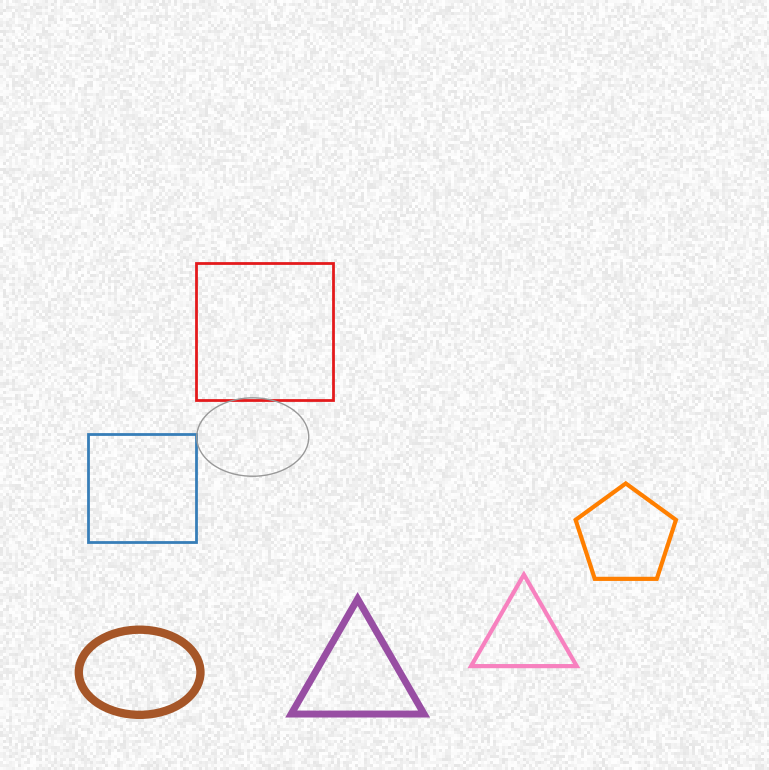[{"shape": "square", "thickness": 1, "radius": 0.45, "center": [0.343, 0.569]}, {"shape": "square", "thickness": 1, "radius": 0.35, "center": [0.184, 0.366]}, {"shape": "triangle", "thickness": 2.5, "radius": 0.5, "center": [0.464, 0.122]}, {"shape": "pentagon", "thickness": 1.5, "radius": 0.34, "center": [0.813, 0.304]}, {"shape": "oval", "thickness": 3, "radius": 0.39, "center": [0.181, 0.127]}, {"shape": "triangle", "thickness": 1.5, "radius": 0.4, "center": [0.68, 0.175]}, {"shape": "oval", "thickness": 0.5, "radius": 0.36, "center": [0.328, 0.432]}]